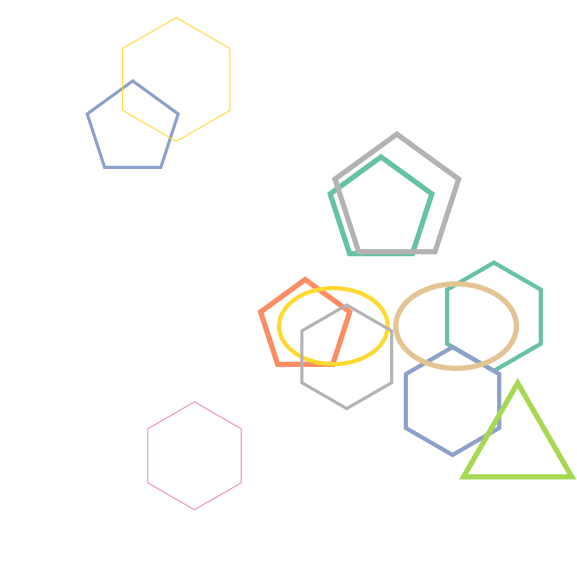[{"shape": "hexagon", "thickness": 2, "radius": 0.47, "center": [0.855, 0.451]}, {"shape": "pentagon", "thickness": 2.5, "radius": 0.46, "center": [0.66, 0.635]}, {"shape": "pentagon", "thickness": 2.5, "radius": 0.41, "center": [0.528, 0.434]}, {"shape": "hexagon", "thickness": 2, "radius": 0.47, "center": [0.784, 0.305]}, {"shape": "pentagon", "thickness": 1.5, "radius": 0.41, "center": [0.23, 0.776]}, {"shape": "hexagon", "thickness": 0.5, "radius": 0.47, "center": [0.337, 0.21]}, {"shape": "triangle", "thickness": 2.5, "radius": 0.54, "center": [0.896, 0.228]}, {"shape": "oval", "thickness": 2, "radius": 0.47, "center": [0.577, 0.434]}, {"shape": "hexagon", "thickness": 0.5, "radius": 0.54, "center": [0.305, 0.862]}, {"shape": "oval", "thickness": 2.5, "radius": 0.52, "center": [0.79, 0.434]}, {"shape": "pentagon", "thickness": 2.5, "radius": 0.56, "center": [0.687, 0.654]}, {"shape": "hexagon", "thickness": 1.5, "radius": 0.45, "center": [0.6, 0.381]}]